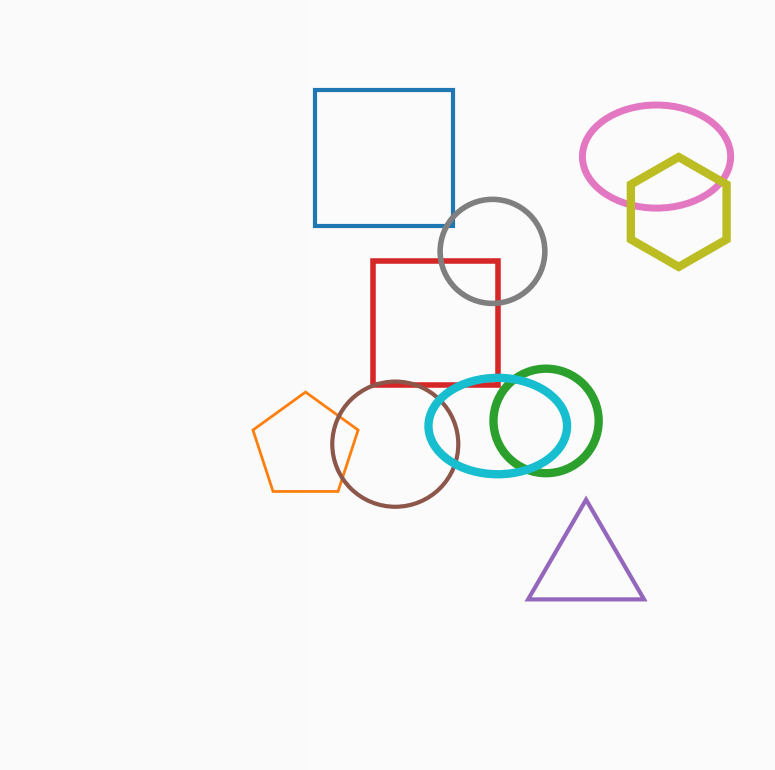[{"shape": "square", "thickness": 1.5, "radius": 0.44, "center": [0.496, 0.795]}, {"shape": "pentagon", "thickness": 1, "radius": 0.36, "center": [0.394, 0.419]}, {"shape": "circle", "thickness": 3, "radius": 0.34, "center": [0.705, 0.453]}, {"shape": "square", "thickness": 2, "radius": 0.4, "center": [0.562, 0.58]}, {"shape": "triangle", "thickness": 1.5, "radius": 0.43, "center": [0.756, 0.265]}, {"shape": "circle", "thickness": 1.5, "radius": 0.41, "center": [0.51, 0.423]}, {"shape": "oval", "thickness": 2.5, "radius": 0.48, "center": [0.847, 0.797]}, {"shape": "circle", "thickness": 2, "radius": 0.34, "center": [0.635, 0.674]}, {"shape": "hexagon", "thickness": 3, "radius": 0.36, "center": [0.876, 0.725]}, {"shape": "oval", "thickness": 3, "radius": 0.45, "center": [0.642, 0.447]}]